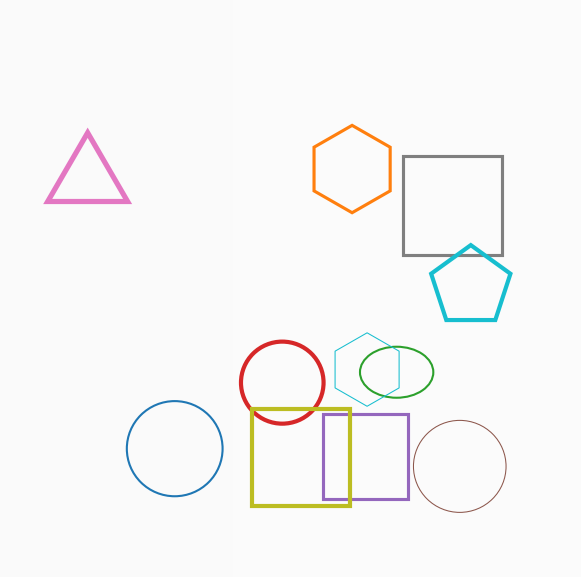[{"shape": "circle", "thickness": 1, "radius": 0.41, "center": [0.301, 0.222]}, {"shape": "hexagon", "thickness": 1.5, "radius": 0.38, "center": [0.606, 0.706]}, {"shape": "oval", "thickness": 1, "radius": 0.32, "center": [0.682, 0.355]}, {"shape": "circle", "thickness": 2, "radius": 0.36, "center": [0.486, 0.337]}, {"shape": "square", "thickness": 1.5, "radius": 0.37, "center": [0.629, 0.208]}, {"shape": "circle", "thickness": 0.5, "radius": 0.4, "center": [0.791, 0.192]}, {"shape": "triangle", "thickness": 2.5, "radius": 0.4, "center": [0.151, 0.69]}, {"shape": "square", "thickness": 1.5, "radius": 0.43, "center": [0.778, 0.643]}, {"shape": "square", "thickness": 2, "radius": 0.42, "center": [0.518, 0.207]}, {"shape": "hexagon", "thickness": 0.5, "radius": 0.32, "center": [0.632, 0.359]}, {"shape": "pentagon", "thickness": 2, "radius": 0.36, "center": [0.81, 0.503]}]